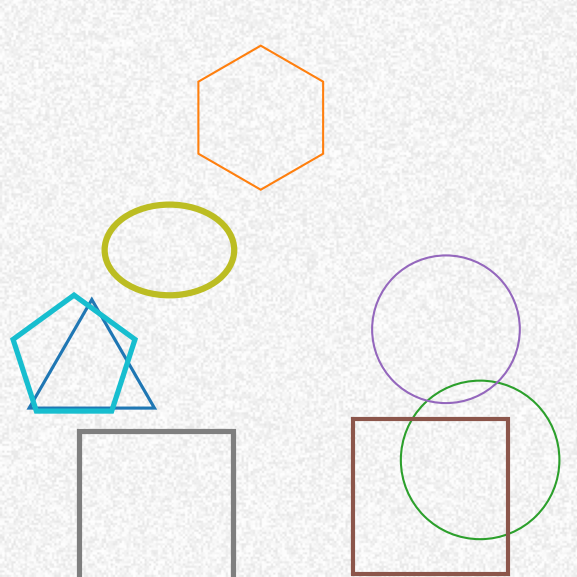[{"shape": "triangle", "thickness": 1.5, "radius": 0.63, "center": [0.159, 0.355]}, {"shape": "hexagon", "thickness": 1, "radius": 0.62, "center": [0.452, 0.795]}, {"shape": "circle", "thickness": 1, "radius": 0.69, "center": [0.831, 0.203]}, {"shape": "circle", "thickness": 1, "radius": 0.64, "center": [0.772, 0.429]}, {"shape": "square", "thickness": 2, "radius": 0.67, "center": [0.745, 0.139]}, {"shape": "square", "thickness": 2.5, "radius": 0.67, "center": [0.27, 0.119]}, {"shape": "oval", "thickness": 3, "radius": 0.56, "center": [0.293, 0.566]}, {"shape": "pentagon", "thickness": 2.5, "radius": 0.55, "center": [0.128, 0.377]}]